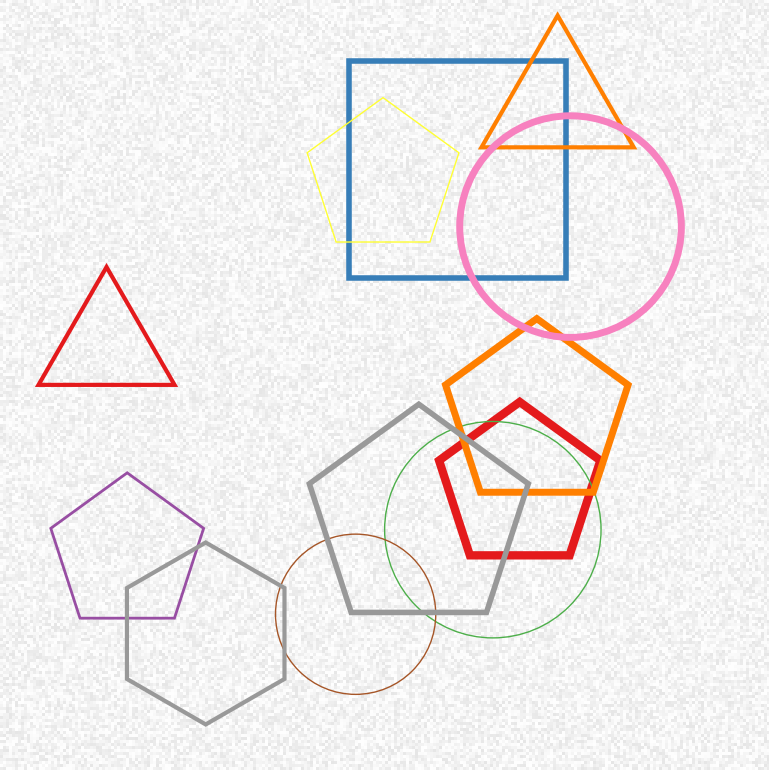[{"shape": "triangle", "thickness": 1.5, "radius": 0.51, "center": [0.138, 0.551]}, {"shape": "pentagon", "thickness": 3, "radius": 0.55, "center": [0.675, 0.368]}, {"shape": "square", "thickness": 2, "radius": 0.7, "center": [0.594, 0.78]}, {"shape": "circle", "thickness": 0.5, "radius": 0.7, "center": [0.64, 0.312]}, {"shape": "pentagon", "thickness": 1, "radius": 0.52, "center": [0.165, 0.282]}, {"shape": "pentagon", "thickness": 2.5, "radius": 0.62, "center": [0.697, 0.462]}, {"shape": "triangle", "thickness": 1.5, "radius": 0.57, "center": [0.724, 0.866]}, {"shape": "pentagon", "thickness": 0.5, "radius": 0.52, "center": [0.497, 0.77]}, {"shape": "circle", "thickness": 0.5, "radius": 0.52, "center": [0.462, 0.202]}, {"shape": "circle", "thickness": 2.5, "radius": 0.72, "center": [0.741, 0.706]}, {"shape": "hexagon", "thickness": 1.5, "radius": 0.59, "center": [0.267, 0.177]}, {"shape": "pentagon", "thickness": 2, "radius": 0.75, "center": [0.544, 0.326]}]